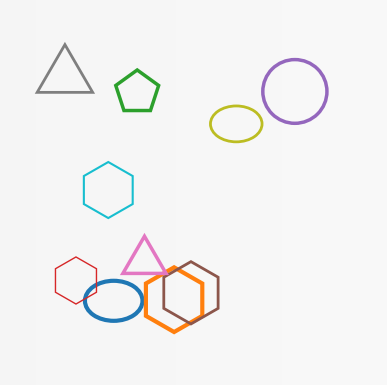[{"shape": "oval", "thickness": 3, "radius": 0.37, "center": [0.293, 0.219]}, {"shape": "hexagon", "thickness": 3, "radius": 0.42, "center": [0.449, 0.222]}, {"shape": "pentagon", "thickness": 2.5, "radius": 0.29, "center": [0.354, 0.76]}, {"shape": "hexagon", "thickness": 1, "radius": 0.31, "center": [0.196, 0.271]}, {"shape": "circle", "thickness": 2.5, "radius": 0.41, "center": [0.761, 0.762]}, {"shape": "hexagon", "thickness": 2, "radius": 0.4, "center": [0.493, 0.239]}, {"shape": "triangle", "thickness": 2.5, "radius": 0.32, "center": [0.373, 0.322]}, {"shape": "triangle", "thickness": 2, "radius": 0.41, "center": [0.168, 0.801]}, {"shape": "oval", "thickness": 2, "radius": 0.33, "center": [0.61, 0.678]}, {"shape": "hexagon", "thickness": 1.5, "radius": 0.36, "center": [0.279, 0.506]}]